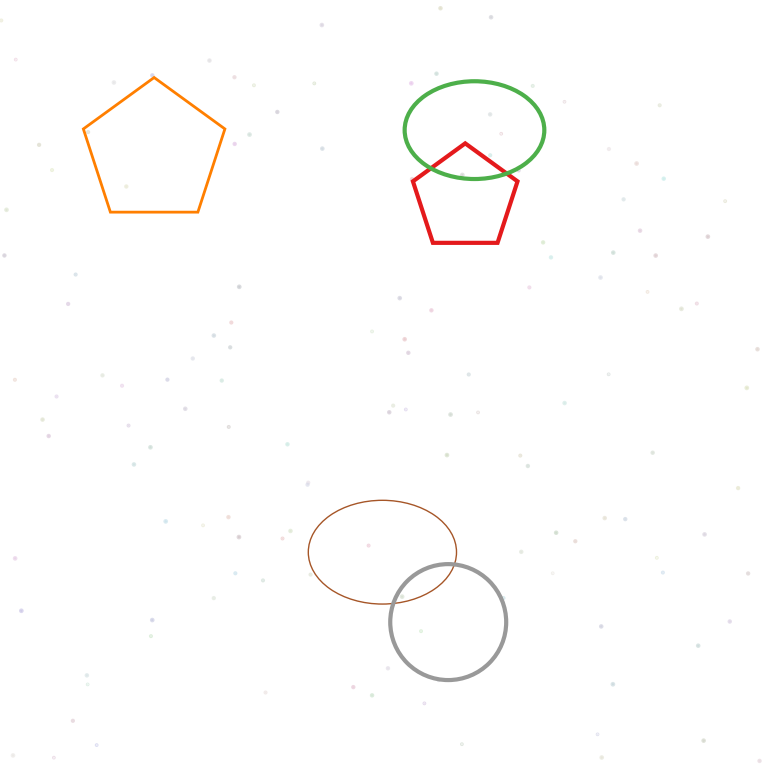[{"shape": "pentagon", "thickness": 1.5, "radius": 0.36, "center": [0.604, 0.742]}, {"shape": "oval", "thickness": 1.5, "radius": 0.45, "center": [0.616, 0.831]}, {"shape": "pentagon", "thickness": 1, "radius": 0.48, "center": [0.2, 0.803]}, {"shape": "oval", "thickness": 0.5, "radius": 0.48, "center": [0.497, 0.283]}, {"shape": "circle", "thickness": 1.5, "radius": 0.38, "center": [0.582, 0.192]}]